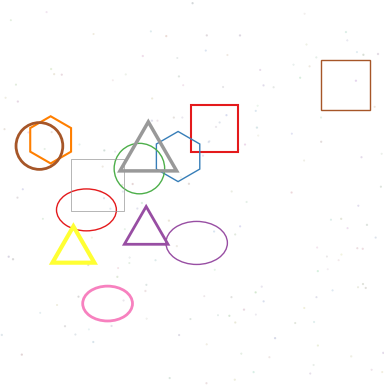[{"shape": "oval", "thickness": 1, "radius": 0.39, "center": [0.225, 0.455]}, {"shape": "square", "thickness": 1.5, "radius": 0.3, "center": [0.558, 0.666]}, {"shape": "hexagon", "thickness": 1, "radius": 0.33, "center": [0.463, 0.593]}, {"shape": "circle", "thickness": 1, "radius": 0.33, "center": [0.362, 0.562]}, {"shape": "triangle", "thickness": 2, "radius": 0.33, "center": [0.38, 0.398]}, {"shape": "oval", "thickness": 1, "radius": 0.4, "center": [0.511, 0.369]}, {"shape": "hexagon", "thickness": 1.5, "radius": 0.31, "center": [0.132, 0.637]}, {"shape": "triangle", "thickness": 3, "radius": 0.31, "center": [0.191, 0.349]}, {"shape": "circle", "thickness": 2, "radius": 0.3, "center": [0.102, 0.621]}, {"shape": "square", "thickness": 1, "radius": 0.32, "center": [0.897, 0.78]}, {"shape": "oval", "thickness": 2, "radius": 0.32, "center": [0.279, 0.212]}, {"shape": "square", "thickness": 0.5, "radius": 0.34, "center": [0.253, 0.519]}, {"shape": "triangle", "thickness": 2.5, "radius": 0.42, "center": [0.385, 0.599]}]